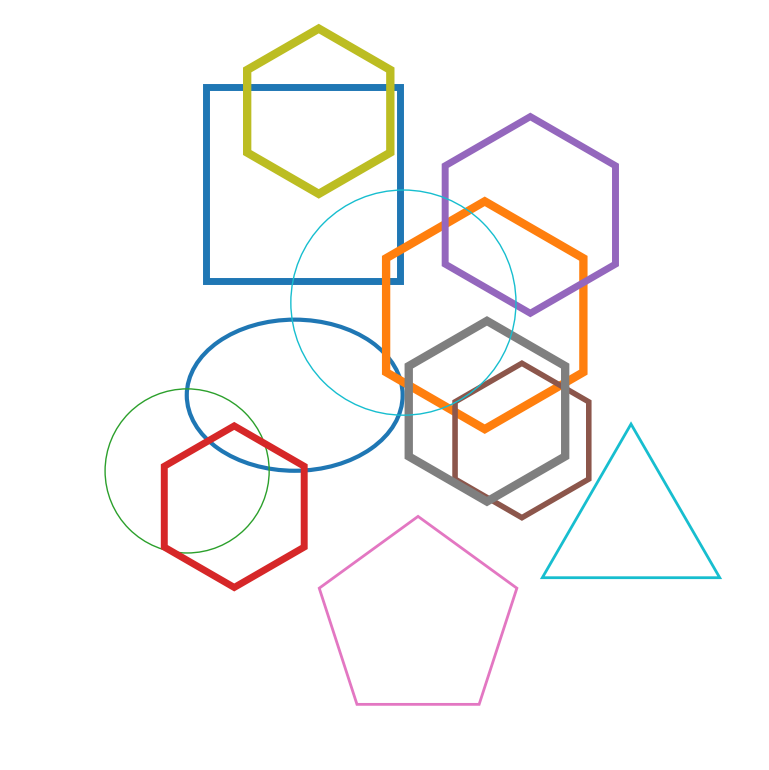[{"shape": "square", "thickness": 2.5, "radius": 0.63, "center": [0.393, 0.761]}, {"shape": "oval", "thickness": 1.5, "radius": 0.7, "center": [0.383, 0.487]}, {"shape": "hexagon", "thickness": 3, "radius": 0.74, "center": [0.63, 0.591]}, {"shape": "circle", "thickness": 0.5, "radius": 0.53, "center": [0.243, 0.388]}, {"shape": "hexagon", "thickness": 2.5, "radius": 0.52, "center": [0.304, 0.342]}, {"shape": "hexagon", "thickness": 2.5, "radius": 0.64, "center": [0.689, 0.721]}, {"shape": "hexagon", "thickness": 2, "radius": 0.5, "center": [0.678, 0.428]}, {"shape": "pentagon", "thickness": 1, "radius": 0.67, "center": [0.543, 0.194]}, {"shape": "hexagon", "thickness": 3, "radius": 0.59, "center": [0.632, 0.466]}, {"shape": "hexagon", "thickness": 3, "radius": 0.54, "center": [0.414, 0.856]}, {"shape": "triangle", "thickness": 1, "radius": 0.67, "center": [0.82, 0.316]}, {"shape": "circle", "thickness": 0.5, "radius": 0.73, "center": [0.524, 0.607]}]